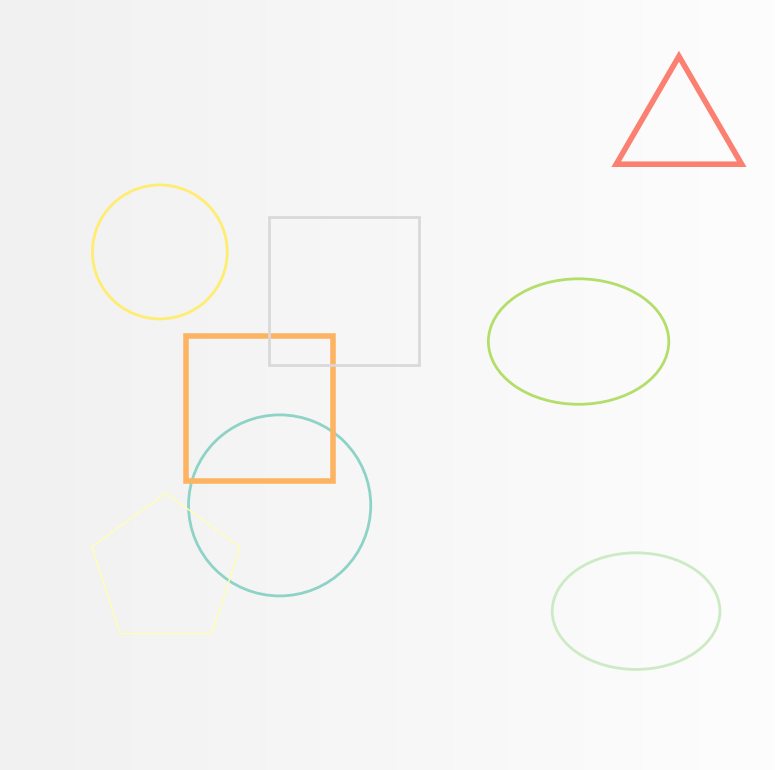[{"shape": "circle", "thickness": 1, "radius": 0.59, "center": [0.361, 0.344]}, {"shape": "pentagon", "thickness": 0.5, "radius": 0.5, "center": [0.214, 0.259]}, {"shape": "triangle", "thickness": 2, "radius": 0.47, "center": [0.876, 0.833]}, {"shape": "square", "thickness": 2, "radius": 0.47, "center": [0.335, 0.47]}, {"shape": "oval", "thickness": 1, "radius": 0.58, "center": [0.747, 0.556]}, {"shape": "square", "thickness": 1, "radius": 0.48, "center": [0.444, 0.622]}, {"shape": "oval", "thickness": 1, "radius": 0.54, "center": [0.821, 0.206]}, {"shape": "circle", "thickness": 1, "radius": 0.43, "center": [0.206, 0.673]}]